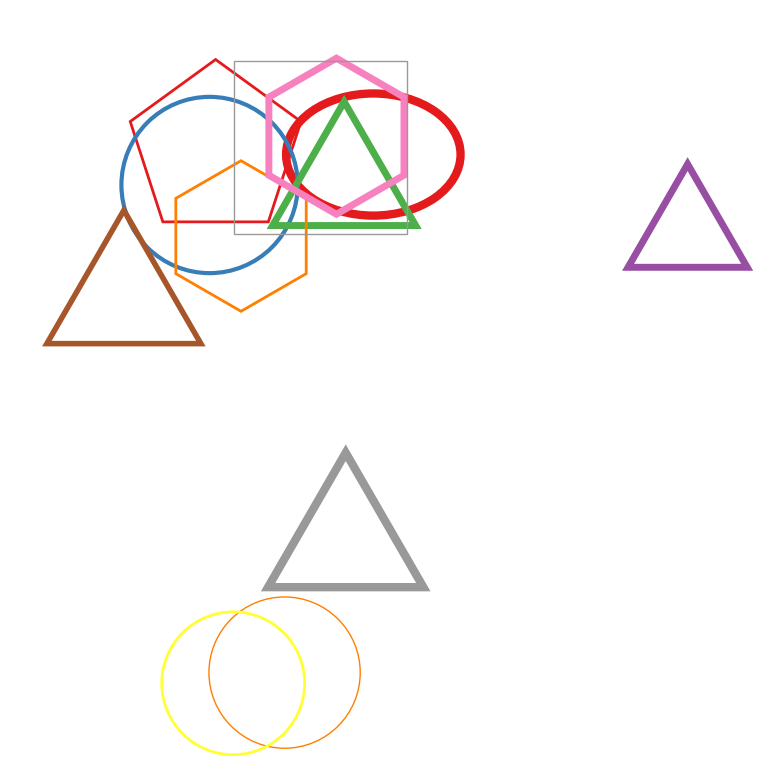[{"shape": "pentagon", "thickness": 1, "radius": 0.58, "center": [0.28, 0.806]}, {"shape": "oval", "thickness": 3, "radius": 0.57, "center": [0.485, 0.799]}, {"shape": "circle", "thickness": 1.5, "radius": 0.57, "center": [0.272, 0.76]}, {"shape": "triangle", "thickness": 2.5, "radius": 0.54, "center": [0.447, 0.761]}, {"shape": "triangle", "thickness": 2.5, "radius": 0.45, "center": [0.893, 0.698]}, {"shape": "circle", "thickness": 0.5, "radius": 0.49, "center": [0.37, 0.126]}, {"shape": "hexagon", "thickness": 1, "radius": 0.49, "center": [0.313, 0.693]}, {"shape": "circle", "thickness": 1, "radius": 0.46, "center": [0.303, 0.113]}, {"shape": "triangle", "thickness": 2, "radius": 0.58, "center": [0.161, 0.611]}, {"shape": "hexagon", "thickness": 2.5, "radius": 0.51, "center": [0.437, 0.823]}, {"shape": "triangle", "thickness": 3, "radius": 0.58, "center": [0.449, 0.296]}, {"shape": "square", "thickness": 0.5, "radius": 0.56, "center": [0.416, 0.808]}]